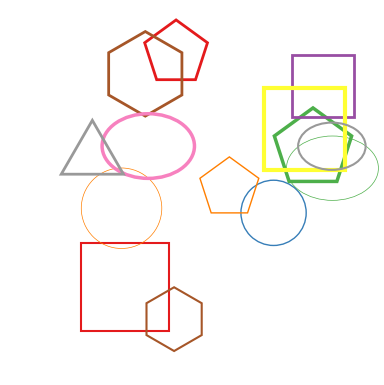[{"shape": "square", "thickness": 1.5, "radius": 0.57, "center": [0.325, 0.255]}, {"shape": "pentagon", "thickness": 2, "radius": 0.43, "center": [0.457, 0.862]}, {"shape": "circle", "thickness": 1, "radius": 0.42, "center": [0.711, 0.447]}, {"shape": "oval", "thickness": 0.5, "radius": 0.6, "center": [0.863, 0.563]}, {"shape": "pentagon", "thickness": 2.5, "radius": 0.53, "center": [0.813, 0.614]}, {"shape": "square", "thickness": 2, "radius": 0.4, "center": [0.838, 0.777]}, {"shape": "pentagon", "thickness": 1, "radius": 0.4, "center": [0.596, 0.512]}, {"shape": "circle", "thickness": 0.5, "radius": 0.52, "center": [0.316, 0.459]}, {"shape": "square", "thickness": 3, "radius": 0.53, "center": [0.79, 0.665]}, {"shape": "hexagon", "thickness": 2, "radius": 0.55, "center": [0.377, 0.808]}, {"shape": "hexagon", "thickness": 1.5, "radius": 0.41, "center": [0.452, 0.171]}, {"shape": "oval", "thickness": 2.5, "radius": 0.6, "center": [0.385, 0.621]}, {"shape": "triangle", "thickness": 2, "radius": 0.47, "center": [0.24, 0.594]}, {"shape": "oval", "thickness": 1.5, "radius": 0.44, "center": [0.862, 0.62]}]